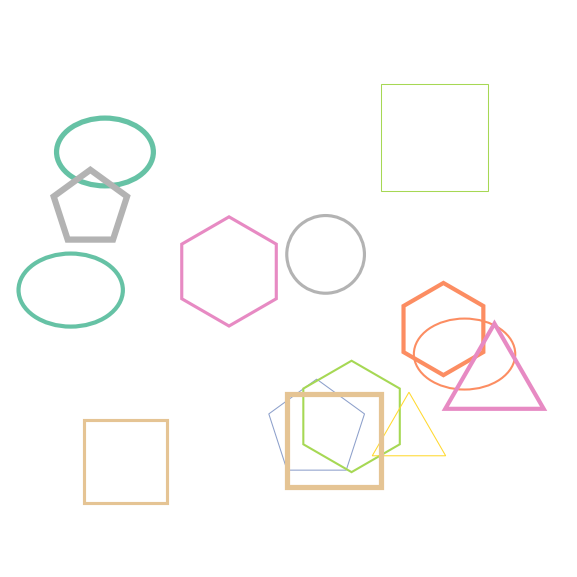[{"shape": "oval", "thickness": 2.5, "radius": 0.42, "center": [0.182, 0.736]}, {"shape": "oval", "thickness": 2, "radius": 0.45, "center": [0.122, 0.497]}, {"shape": "oval", "thickness": 1, "radius": 0.44, "center": [0.804, 0.386]}, {"shape": "hexagon", "thickness": 2, "radius": 0.4, "center": [0.768, 0.429]}, {"shape": "pentagon", "thickness": 0.5, "radius": 0.44, "center": [0.548, 0.256]}, {"shape": "hexagon", "thickness": 1.5, "radius": 0.47, "center": [0.397, 0.529]}, {"shape": "triangle", "thickness": 2, "radius": 0.49, "center": [0.856, 0.34]}, {"shape": "hexagon", "thickness": 1, "radius": 0.48, "center": [0.609, 0.278]}, {"shape": "square", "thickness": 0.5, "radius": 0.46, "center": [0.752, 0.761]}, {"shape": "triangle", "thickness": 0.5, "radius": 0.37, "center": [0.708, 0.247]}, {"shape": "square", "thickness": 2.5, "radius": 0.41, "center": [0.578, 0.236]}, {"shape": "square", "thickness": 1.5, "radius": 0.36, "center": [0.217, 0.2]}, {"shape": "pentagon", "thickness": 3, "radius": 0.33, "center": [0.156, 0.638]}, {"shape": "circle", "thickness": 1.5, "radius": 0.34, "center": [0.564, 0.559]}]